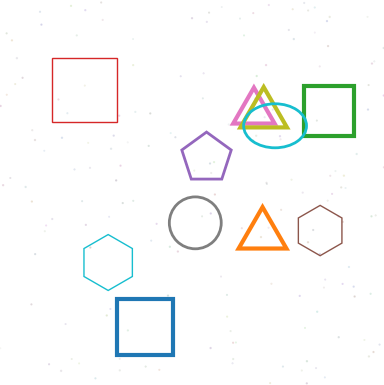[{"shape": "square", "thickness": 3, "radius": 0.36, "center": [0.377, 0.151]}, {"shape": "triangle", "thickness": 3, "radius": 0.36, "center": [0.682, 0.39]}, {"shape": "square", "thickness": 3, "radius": 0.33, "center": [0.855, 0.712]}, {"shape": "square", "thickness": 1, "radius": 0.42, "center": [0.219, 0.766]}, {"shape": "pentagon", "thickness": 2, "radius": 0.34, "center": [0.536, 0.589]}, {"shape": "hexagon", "thickness": 1, "radius": 0.33, "center": [0.832, 0.401]}, {"shape": "triangle", "thickness": 3, "radius": 0.31, "center": [0.66, 0.71]}, {"shape": "circle", "thickness": 2, "radius": 0.34, "center": [0.507, 0.421]}, {"shape": "triangle", "thickness": 3, "radius": 0.35, "center": [0.685, 0.704]}, {"shape": "hexagon", "thickness": 1, "radius": 0.36, "center": [0.281, 0.318]}, {"shape": "oval", "thickness": 2, "radius": 0.41, "center": [0.714, 0.673]}]